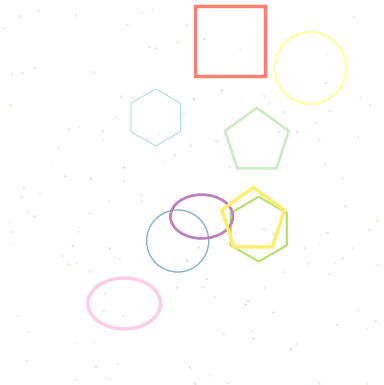[{"shape": "hexagon", "thickness": 0.5, "radius": 0.37, "center": [0.404, 0.695]}, {"shape": "circle", "thickness": 2, "radius": 0.47, "center": [0.806, 0.823]}, {"shape": "square", "thickness": 2.5, "radius": 0.46, "center": [0.597, 0.894]}, {"shape": "circle", "thickness": 1, "radius": 0.4, "center": [0.462, 0.374]}, {"shape": "hexagon", "thickness": 1.5, "radius": 0.42, "center": [0.672, 0.405]}, {"shape": "oval", "thickness": 2.5, "radius": 0.47, "center": [0.323, 0.212]}, {"shape": "oval", "thickness": 2, "radius": 0.41, "center": [0.524, 0.438]}, {"shape": "pentagon", "thickness": 2, "radius": 0.43, "center": [0.667, 0.633]}, {"shape": "pentagon", "thickness": 2.5, "radius": 0.43, "center": [0.657, 0.428]}]